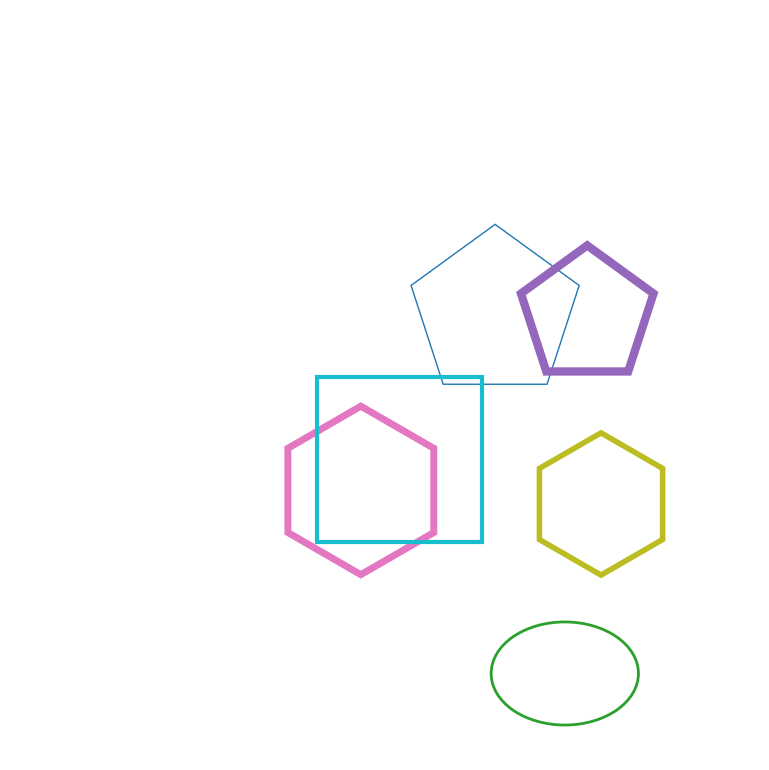[{"shape": "pentagon", "thickness": 0.5, "radius": 0.57, "center": [0.643, 0.594]}, {"shape": "oval", "thickness": 1, "radius": 0.48, "center": [0.733, 0.125]}, {"shape": "pentagon", "thickness": 3, "radius": 0.45, "center": [0.763, 0.591]}, {"shape": "hexagon", "thickness": 2.5, "radius": 0.55, "center": [0.469, 0.363]}, {"shape": "hexagon", "thickness": 2, "radius": 0.46, "center": [0.781, 0.345]}, {"shape": "square", "thickness": 1.5, "radius": 0.53, "center": [0.519, 0.403]}]